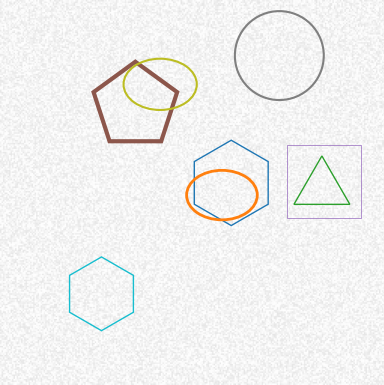[{"shape": "hexagon", "thickness": 1, "radius": 0.55, "center": [0.601, 0.525]}, {"shape": "oval", "thickness": 2, "radius": 0.46, "center": [0.576, 0.493]}, {"shape": "triangle", "thickness": 1, "radius": 0.42, "center": [0.836, 0.511]}, {"shape": "square", "thickness": 0.5, "radius": 0.48, "center": [0.842, 0.528]}, {"shape": "pentagon", "thickness": 3, "radius": 0.57, "center": [0.352, 0.725]}, {"shape": "circle", "thickness": 1.5, "radius": 0.58, "center": [0.726, 0.856]}, {"shape": "oval", "thickness": 1.5, "radius": 0.48, "center": [0.416, 0.781]}, {"shape": "hexagon", "thickness": 1, "radius": 0.48, "center": [0.264, 0.237]}]